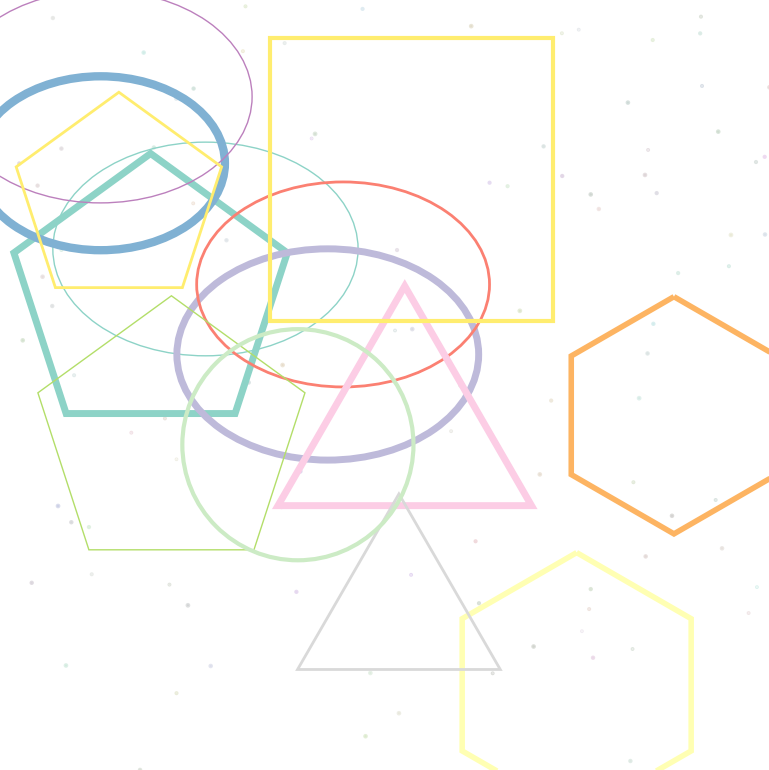[{"shape": "oval", "thickness": 0.5, "radius": 0.99, "center": [0.267, 0.677]}, {"shape": "pentagon", "thickness": 2.5, "radius": 0.93, "center": [0.196, 0.614]}, {"shape": "hexagon", "thickness": 2, "radius": 0.86, "center": [0.749, 0.111]}, {"shape": "oval", "thickness": 2.5, "radius": 0.98, "center": [0.426, 0.54]}, {"shape": "oval", "thickness": 1, "radius": 0.95, "center": [0.446, 0.631]}, {"shape": "oval", "thickness": 3, "radius": 0.81, "center": [0.131, 0.788]}, {"shape": "hexagon", "thickness": 2, "radius": 0.77, "center": [0.875, 0.461]}, {"shape": "pentagon", "thickness": 0.5, "radius": 0.91, "center": [0.223, 0.433]}, {"shape": "triangle", "thickness": 2.5, "radius": 0.95, "center": [0.526, 0.438]}, {"shape": "triangle", "thickness": 1, "radius": 0.76, "center": [0.518, 0.207]}, {"shape": "oval", "thickness": 0.5, "radius": 0.99, "center": [0.13, 0.874]}, {"shape": "circle", "thickness": 1.5, "radius": 0.75, "center": [0.387, 0.422]}, {"shape": "square", "thickness": 1.5, "radius": 0.92, "center": [0.534, 0.767]}, {"shape": "pentagon", "thickness": 1, "radius": 0.7, "center": [0.154, 0.74]}]